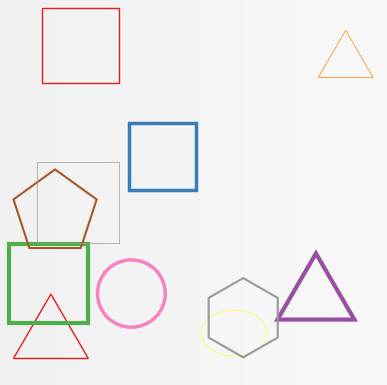[{"shape": "triangle", "thickness": 1, "radius": 0.56, "center": [0.131, 0.125]}, {"shape": "square", "thickness": 1, "radius": 0.49, "center": [0.208, 0.882]}, {"shape": "square", "thickness": 2.5, "radius": 0.43, "center": [0.419, 0.594]}, {"shape": "square", "thickness": 3, "radius": 0.51, "center": [0.125, 0.263]}, {"shape": "triangle", "thickness": 3, "radius": 0.57, "center": [0.815, 0.227]}, {"shape": "triangle", "thickness": 0.5, "radius": 0.41, "center": [0.892, 0.84]}, {"shape": "oval", "thickness": 0.5, "radius": 0.42, "center": [0.604, 0.135]}, {"shape": "pentagon", "thickness": 1.5, "radius": 0.56, "center": [0.142, 0.447]}, {"shape": "circle", "thickness": 2.5, "radius": 0.44, "center": [0.339, 0.238]}, {"shape": "square", "thickness": 0.5, "radius": 0.53, "center": [0.202, 0.475]}, {"shape": "hexagon", "thickness": 1.5, "radius": 0.51, "center": [0.628, 0.175]}]